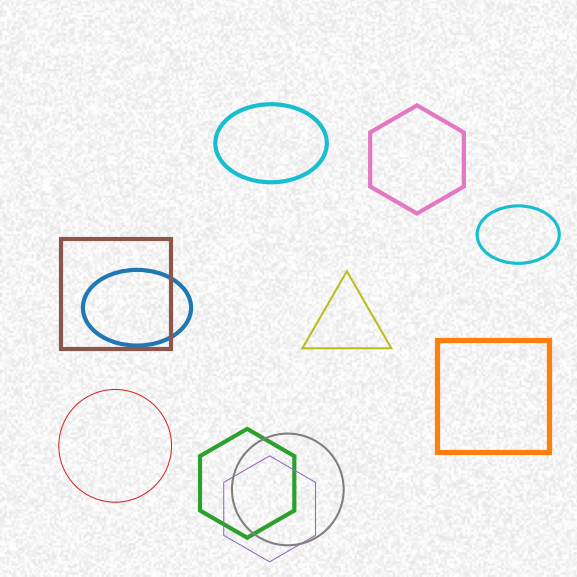[{"shape": "oval", "thickness": 2, "radius": 0.47, "center": [0.237, 0.466]}, {"shape": "square", "thickness": 2.5, "radius": 0.49, "center": [0.854, 0.314]}, {"shape": "hexagon", "thickness": 2, "radius": 0.47, "center": [0.428, 0.162]}, {"shape": "circle", "thickness": 0.5, "radius": 0.49, "center": [0.199, 0.227]}, {"shape": "hexagon", "thickness": 0.5, "radius": 0.46, "center": [0.467, 0.118]}, {"shape": "square", "thickness": 2, "radius": 0.48, "center": [0.201, 0.49]}, {"shape": "hexagon", "thickness": 2, "radius": 0.47, "center": [0.722, 0.723]}, {"shape": "circle", "thickness": 1, "radius": 0.48, "center": [0.498, 0.152]}, {"shape": "triangle", "thickness": 1, "radius": 0.44, "center": [0.601, 0.441]}, {"shape": "oval", "thickness": 2, "radius": 0.48, "center": [0.469, 0.751]}, {"shape": "oval", "thickness": 1.5, "radius": 0.36, "center": [0.897, 0.593]}]